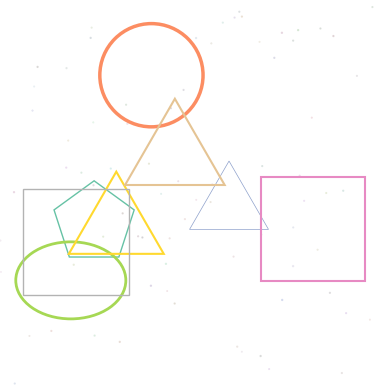[{"shape": "pentagon", "thickness": 1, "radius": 0.55, "center": [0.244, 0.421]}, {"shape": "circle", "thickness": 2.5, "radius": 0.67, "center": [0.393, 0.805]}, {"shape": "triangle", "thickness": 0.5, "radius": 0.59, "center": [0.595, 0.463]}, {"shape": "square", "thickness": 1.5, "radius": 0.68, "center": [0.814, 0.404]}, {"shape": "oval", "thickness": 2, "radius": 0.71, "center": [0.184, 0.272]}, {"shape": "triangle", "thickness": 1.5, "radius": 0.71, "center": [0.302, 0.412]}, {"shape": "triangle", "thickness": 1.5, "radius": 0.75, "center": [0.454, 0.594]}, {"shape": "square", "thickness": 1, "radius": 0.69, "center": [0.198, 0.372]}]